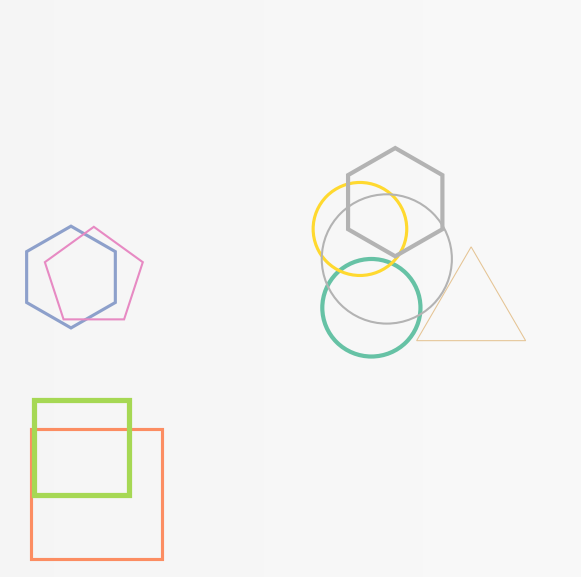[{"shape": "circle", "thickness": 2, "radius": 0.42, "center": [0.639, 0.466]}, {"shape": "square", "thickness": 1.5, "radius": 0.56, "center": [0.166, 0.144]}, {"shape": "hexagon", "thickness": 1.5, "radius": 0.44, "center": [0.122, 0.519]}, {"shape": "pentagon", "thickness": 1, "radius": 0.44, "center": [0.161, 0.518]}, {"shape": "square", "thickness": 2.5, "radius": 0.41, "center": [0.141, 0.224]}, {"shape": "circle", "thickness": 1.5, "radius": 0.4, "center": [0.619, 0.603]}, {"shape": "triangle", "thickness": 0.5, "radius": 0.54, "center": [0.811, 0.463]}, {"shape": "hexagon", "thickness": 2, "radius": 0.47, "center": [0.68, 0.649]}, {"shape": "circle", "thickness": 1, "radius": 0.56, "center": [0.665, 0.551]}]